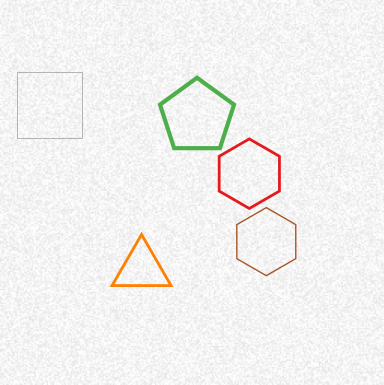[{"shape": "hexagon", "thickness": 2, "radius": 0.45, "center": [0.648, 0.549]}, {"shape": "pentagon", "thickness": 3, "radius": 0.51, "center": [0.512, 0.697]}, {"shape": "triangle", "thickness": 2, "radius": 0.44, "center": [0.368, 0.302]}, {"shape": "hexagon", "thickness": 1, "radius": 0.44, "center": [0.692, 0.372]}, {"shape": "square", "thickness": 0.5, "radius": 0.42, "center": [0.129, 0.727]}]